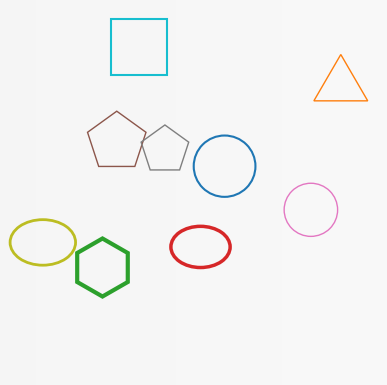[{"shape": "circle", "thickness": 1.5, "radius": 0.4, "center": [0.58, 0.568]}, {"shape": "triangle", "thickness": 1, "radius": 0.4, "center": [0.879, 0.778]}, {"shape": "hexagon", "thickness": 3, "radius": 0.38, "center": [0.264, 0.305]}, {"shape": "oval", "thickness": 2.5, "radius": 0.38, "center": [0.517, 0.359]}, {"shape": "pentagon", "thickness": 1, "radius": 0.4, "center": [0.301, 0.632]}, {"shape": "circle", "thickness": 1, "radius": 0.34, "center": [0.802, 0.455]}, {"shape": "pentagon", "thickness": 1, "radius": 0.32, "center": [0.426, 0.611]}, {"shape": "oval", "thickness": 2, "radius": 0.42, "center": [0.111, 0.37]}, {"shape": "square", "thickness": 1.5, "radius": 0.36, "center": [0.358, 0.879]}]